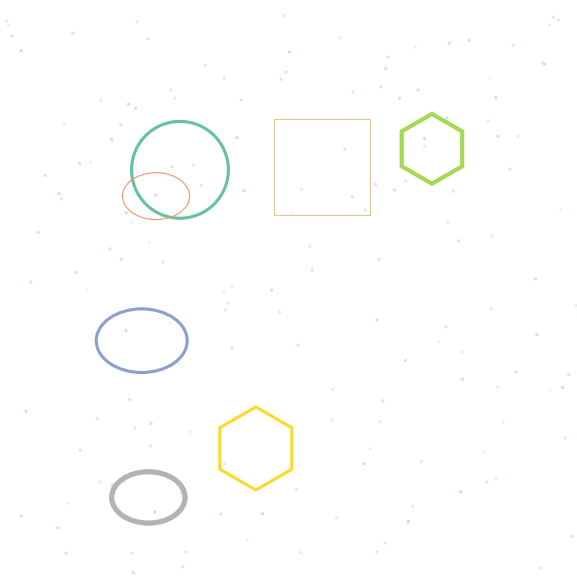[{"shape": "circle", "thickness": 1.5, "radius": 0.42, "center": [0.312, 0.705]}, {"shape": "oval", "thickness": 0.5, "radius": 0.29, "center": [0.27, 0.66]}, {"shape": "oval", "thickness": 1.5, "radius": 0.39, "center": [0.245, 0.409]}, {"shape": "hexagon", "thickness": 2, "radius": 0.3, "center": [0.748, 0.741]}, {"shape": "hexagon", "thickness": 1.5, "radius": 0.36, "center": [0.443, 0.223]}, {"shape": "square", "thickness": 0.5, "radius": 0.42, "center": [0.557, 0.711]}, {"shape": "oval", "thickness": 2.5, "radius": 0.32, "center": [0.257, 0.138]}]